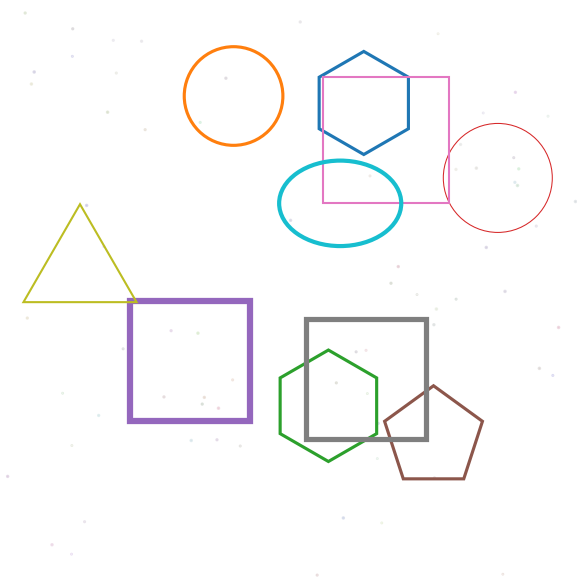[{"shape": "hexagon", "thickness": 1.5, "radius": 0.45, "center": [0.63, 0.821]}, {"shape": "circle", "thickness": 1.5, "radius": 0.43, "center": [0.404, 0.833]}, {"shape": "hexagon", "thickness": 1.5, "radius": 0.48, "center": [0.569, 0.296]}, {"shape": "circle", "thickness": 0.5, "radius": 0.47, "center": [0.862, 0.691]}, {"shape": "square", "thickness": 3, "radius": 0.52, "center": [0.329, 0.375]}, {"shape": "pentagon", "thickness": 1.5, "radius": 0.45, "center": [0.751, 0.242]}, {"shape": "square", "thickness": 1, "radius": 0.55, "center": [0.669, 0.757]}, {"shape": "square", "thickness": 2.5, "radius": 0.52, "center": [0.633, 0.343]}, {"shape": "triangle", "thickness": 1, "radius": 0.57, "center": [0.139, 0.532]}, {"shape": "oval", "thickness": 2, "radius": 0.53, "center": [0.589, 0.647]}]